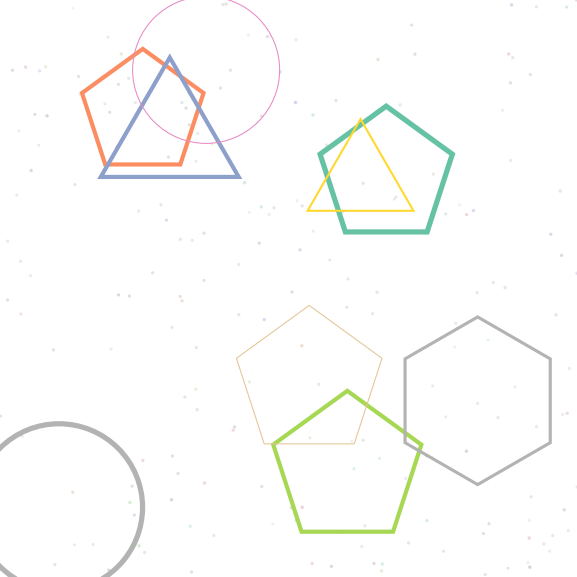[{"shape": "pentagon", "thickness": 2.5, "radius": 0.6, "center": [0.669, 0.695]}, {"shape": "pentagon", "thickness": 2, "radius": 0.55, "center": [0.247, 0.804]}, {"shape": "triangle", "thickness": 2, "radius": 0.69, "center": [0.294, 0.762]}, {"shape": "circle", "thickness": 0.5, "radius": 0.64, "center": [0.357, 0.878]}, {"shape": "pentagon", "thickness": 2, "radius": 0.67, "center": [0.601, 0.188]}, {"shape": "triangle", "thickness": 1, "radius": 0.53, "center": [0.624, 0.687]}, {"shape": "pentagon", "thickness": 0.5, "radius": 0.66, "center": [0.535, 0.338]}, {"shape": "circle", "thickness": 2.5, "radius": 0.72, "center": [0.102, 0.121]}, {"shape": "hexagon", "thickness": 1.5, "radius": 0.73, "center": [0.827, 0.305]}]